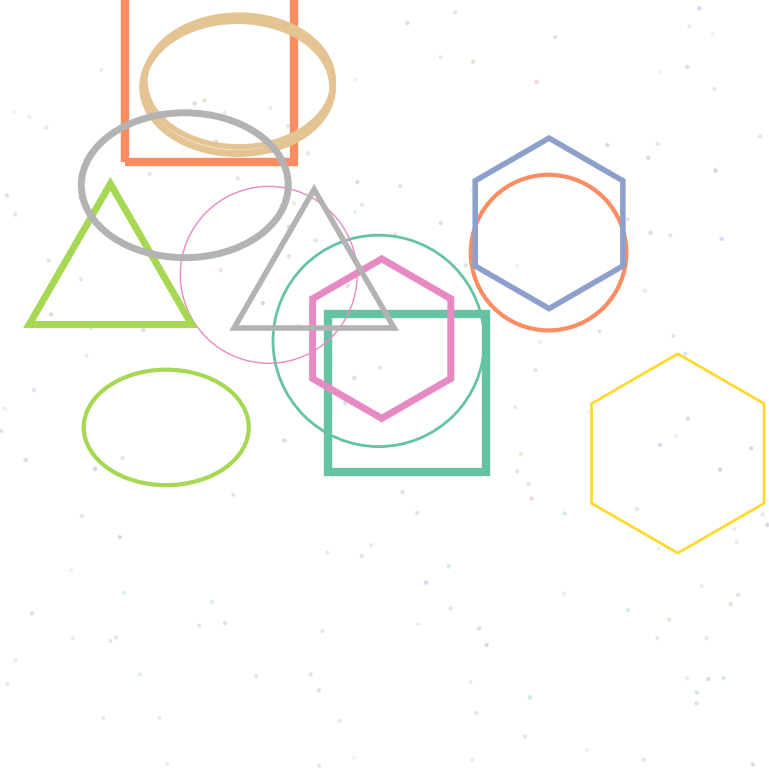[{"shape": "square", "thickness": 3, "radius": 0.51, "center": [0.529, 0.49]}, {"shape": "circle", "thickness": 1, "radius": 0.69, "center": [0.492, 0.557]}, {"shape": "square", "thickness": 3, "radius": 0.55, "center": [0.272, 0.899]}, {"shape": "circle", "thickness": 1.5, "radius": 0.51, "center": [0.712, 0.672]}, {"shape": "hexagon", "thickness": 2, "radius": 0.55, "center": [0.713, 0.71]}, {"shape": "circle", "thickness": 0.5, "radius": 0.57, "center": [0.349, 0.643]}, {"shape": "hexagon", "thickness": 2.5, "radius": 0.52, "center": [0.496, 0.56]}, {"shape": "oval", "thickness": 1.5, "radius": 0.54, "center": [0.216, 0.445]}, {"shape": "triangle", "thickness": 2.5, "radius": 0.61, "center": [0.143, 0.639]}, {"shape": "hexagon", "thickness": 1, "radius": 0.65, "center": [0.88, 0.411]}, {"shape": "oval", "thickness": 2.5, "radius": 0.62, "center": [0.309, 0.887]}, {"shape": "oval", "thickness": 2, "radius": 0.61, "center": [0.311, 0.895]}, {"shape": "oval", "thickness": 2.5, "radius": 0.67, "center": [0.24, 0.759]}, {"shape": "triangle", "thickness": 2, "radius": 0.6, "center": [0.408, 0.634]}]